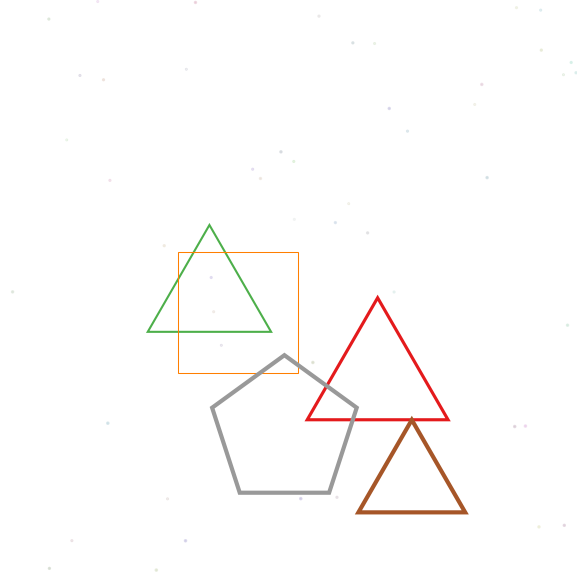[{"shape": "triangle", "thickness": 1.5, "radius": 0.7, "center": [0.654, 0.343]}, {"shape": "triangle", "thickness": 1, "radius": 0.62, "center": [0.363, 0.486]}, {"shape": "square", "thickness": 0.5, "radius": 0.52, "center": [0.413, 0.458]}, {"shape": "triangle", "thickness": 2, "radius": 0.53, "center": [0.713, 0.165]}, {"shape": "pentagon", "thickness": 2, "radius": 0.66, "center": [0.493, 0.252]}]